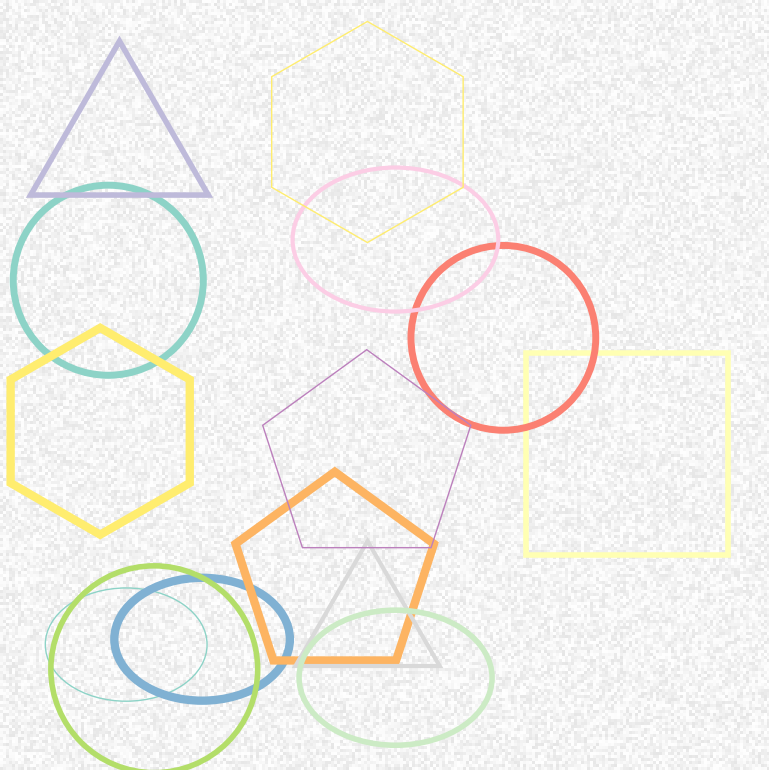[{"shape": "oval", "thickness": 0.5, "radius": 0.53, "center": [0.164, 0.163]}, {"shape": "circle", "thickness": 2.5, "radius": 0.62, "center": [0.141, 0.636]}, {"shape": "square", "thickness": 2, "radius": 0.66, "center": [0.814, 0.411]}, {"shape": "triangle", "thickness": 2, "radius": 0.67, "center": [0.155, 0.813]}, {"shape": "circle", "thickness": 2.5, "radius": 0.6, "center": [0.654, 0.561]}, {"shape": "oval", "thickness": 3, "radius": 0.57, "center": [0.262, 0.17]}, {"shape": "pentagon", "thickness": 3, "radius": 0.68, "center": [0.435, 0.252]}, {"shape": "circle", "thickness": 2, "radius": 0.67, "center": [0.2, 0.131]}, {"shape": "oval", "thickness": 1.5, "radius": 0.67, "center": [0.514, 0.689]}, {"shape": "triangle", "thickness": 1.5, "radius": 0.54, "center": [0.477, 0.189]}, {"shape": "pentagon", "thickness": 0.5, "radius": 0.71, "center": [0.476, 0.404]}, {"shape": "oval", "thickness": 2, "radius": 0.63, "center": [0.514, 0.12]}, {"shape": "hexagon", "thickness": 0.5, "radius": 0.72, "center": [0.477, 0.829]}, {"shape": "hexagon", "thickness": 3, "radius": 0.67, "center": [0.13, 0.44]}]